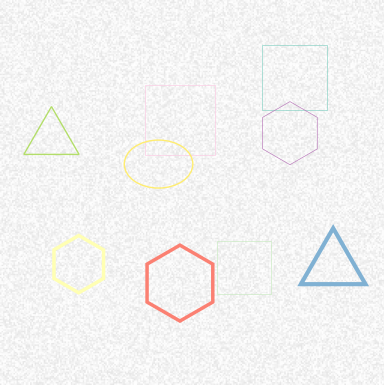[{"shape": "square", "thickness": 0.5, "radius": 0.42, "center": [0.765, 0.799]}, {"shape": "hexagon", "thickness": 2.5, "radius": 0.37, "center": [0.205, 0.314]}, {"shape": "hexagon", "thickness": 2.5, "radius": 0.49, "center": [0.467, 0.265]}, {"shape": "triangle", "thickness": 3, "radius": 0.48, "center": [0.865, 0.31]}, {"shape": "triangle", "thickness": 1, "radius": 0.41, "center": [0.134, 0.64]}, {"shape": "square", "thickness": 0.5, "radius": 0.46, "center": [0.467, 0.688]}, {"shape": "hexagon", "thickness": 0.5, "radius": 0.41, "center": [0.753, 0.654]}, {"shape": "square", "thickness": 0.5, "radius": 0.35, "center": [0.633, 0.305]}, {"shape": "oval", "thickness": 1, "radius": 0.45, "center": [0.412, 0.574]}]